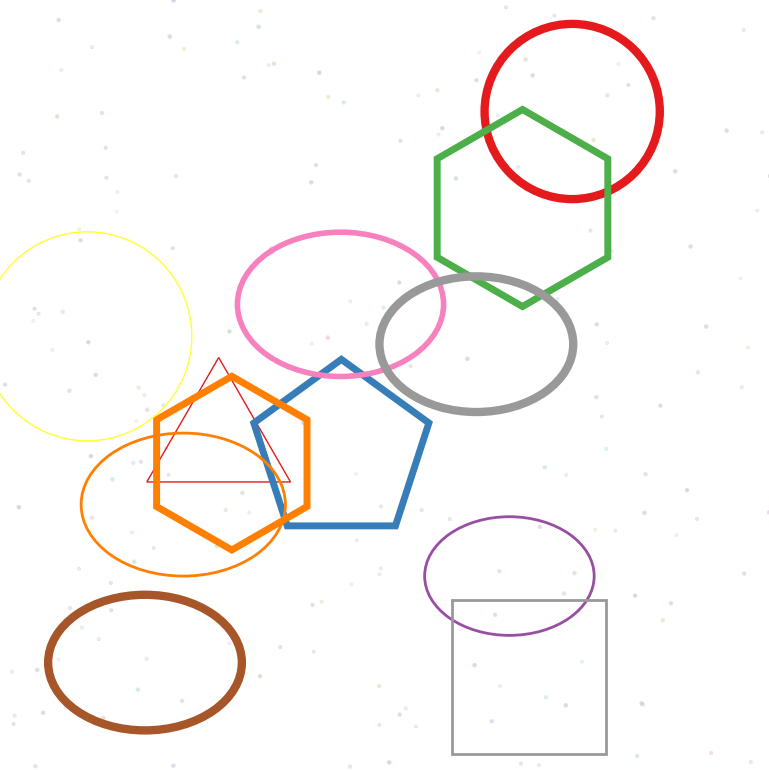[{"shape": "triangle", "thickness": 0.5, "radius": 0.54, "center": [0.284, 0.428]}, {"shape": "circle", "thickness": 3, "radius": 0.57, "center": [0.743, 0.855]}, {"shape": "pentagon", "thickness": 2.5, "radius": 0.6, "center": [0.443, 0.414]}, {"shape": "hexagon", "thickness": 2.5, "radius": 0.64, "center": [0.679, 0.73]}, {"shape": "oval", "thickness": 1, "radius": 0.55, "center": [0.662, 0.252]}, {"shape": "hexagon", "thickness": 2.5, "radius": 0.56, "center": [0.301, 0.399]}, {"shape": "oval", "thickness": 1, "radius": 0.66, "center": [0.238, 0.345]}, {"shape": "circle", "thickness": 0.5, "radius": 0.68, "center": [0.113, 0.563]}, {"shape": "oval", "thickness": 3, "radius": 0.63, "center": [0.188, 0.139]}, {"shape": "oval", "thickness": 2, "radius": 0.67, "center": [0.442, 0.605]}, {"shape": "oval", "thickness": 3, "radius": 0.63, "center": [0.619, 0.553]}, {"shape": "square", "thickness": 1, "radius": 0.5, "center": [0.687, 0.121]}]